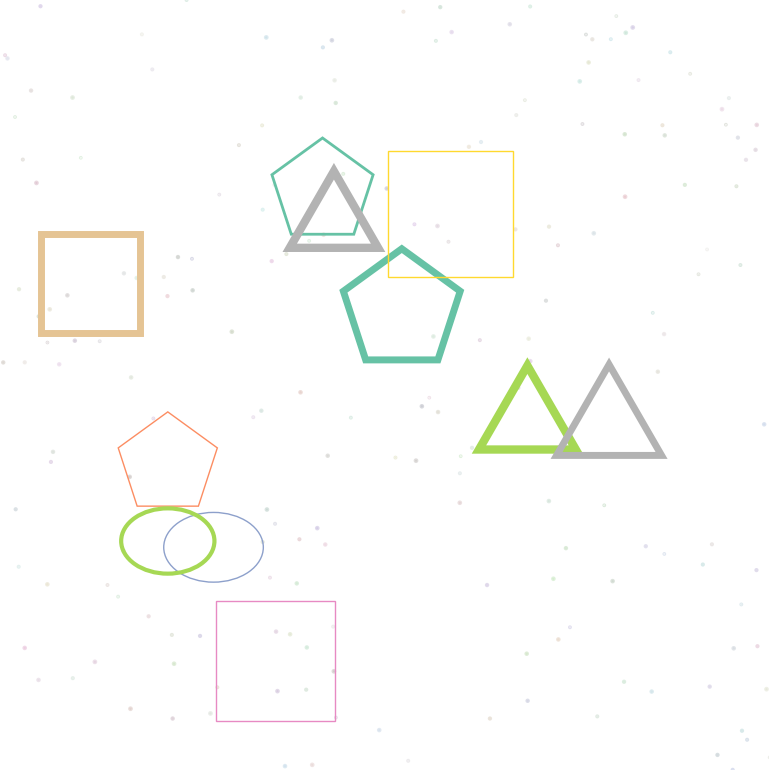[{"shape": "pentagon", "thickness": 1, "radius": 0.35, "center": [0.419, 0.752]}, {"shape": "pentagon", "thickness": 2.5, "radius": 0.4, "center": [0.522, 0.597]}, {"shape": "pentagon", "thickness": 0.5, "radius": 0.34, "center": [0.218, 0.397]}, {"shape": "oval", "thickness": 0.5, "radius": 0.32, "center": [0.277, 0.289]}, {"shape": "square", "thickness": 0.5, "radius": 0.39, "center": [0.358, 0.141]}, {"shape": "oval", "thickness": 1.5, "radius": 0.3, "center": [0.218, 0.297]}, {"shape": "triangle", "thickness": 3, "radius": 0.36, "center": [0.685, 0.453]}, {"shape": "square", "thickness": 0.5, "radius": 0.41, "center": [0.585, 0.722]}, {"shape": "square", "thickness": 2.5, "radius": 0.32, "center": [0.118, 0.632]}, {"shape": "triangle", "thickness": 3, "radius": 0.33, "center": [0.434, 0.711]}, {"shape": "triangle", "thickness": 2.5, "radius": 0.39, "center": [0.791, 0.448]}]